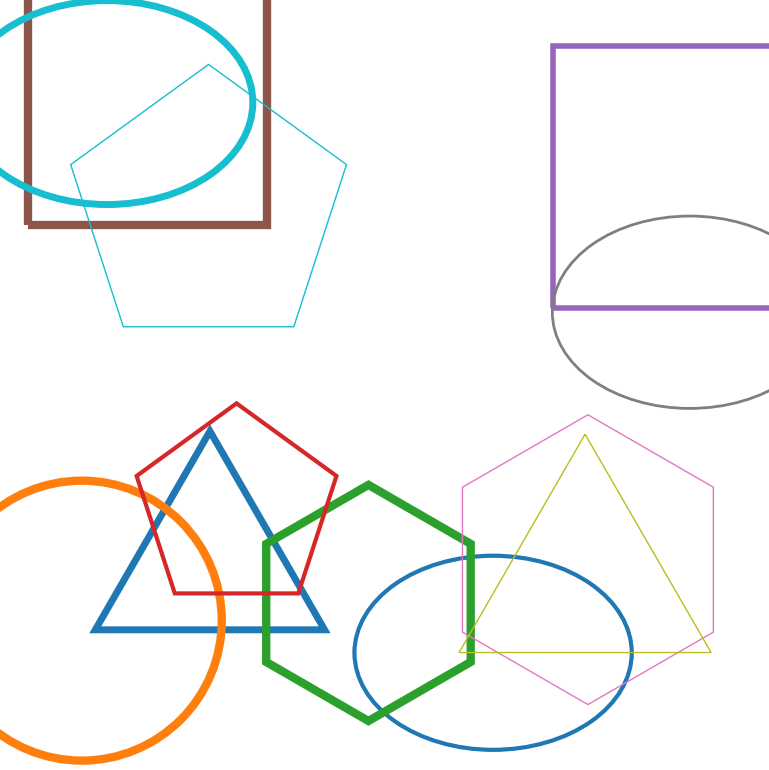[{"shape": "oval", "thickness": 1.5, "radius": 0.9, "center": [0.64, 0.152]}, {"shape": "triangle", "thickness": 2.5, "radius": 0.86, "center": [0.273, 0.268]}, {"shape": "circle", "thickness": 3, "radius": 0.91, "center": [0.106, 0.194]}, {"shape": "hexagon", "thickness": 3, "radius": 0.77, "center": [0.479, 0.217]}, {"shape": "pentagon", "thickness": 1.5, "radius": 0.68, "center": [0.307, 0.34]}, {"shape": "square", "thickness": 2, "radius": 0.85, "center": [0.888, 0.771]}, {"shape": "square", "thickness": 3, "radius": 0.78, "center": [0.192, 0.863]}, {"shape": "hexagon", "thickness": 0.5, "radius": 0.94, "center": [0.764, 0.273]}, {"shape": "oval", "thickness": 1, "radius": 0.89, "center": [0.896, 0.594]}, {"shape": "triangle", "thickness": 0.5, "radius": 0.94, "center": [0.76, 0.247]}, {"shape": "oval", "thickness": 2.5, "radius": 0.95, "center": [0.139, 0.867]}, {"shape": "pentagon", "thickness": 0.5, "radius": 0.94, "center": [0.271, 0.728]}]